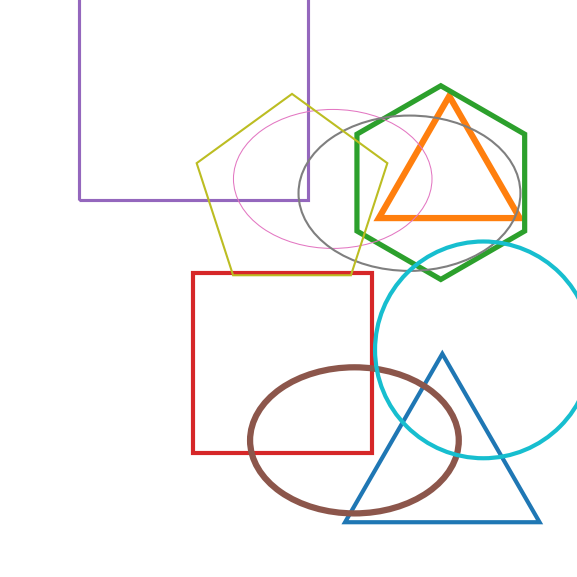[{"shape": "triangle", "thickness": 2, "radius": 0.97, "center": [0.766, 0.192]}, {"shape": "triangle", "thickness": 3, "radius": 0.7, "center": [0.778, 0.692]}, {"shape": "hexagon", "thickness": 2.5, "radius": 0.84, "center": [0.763, 0.683]}, {"shape": "square", "thickness": 2, "radius": 0.78, "center": [0.489, 0.37]}, {"shape": "square", "thickness": 1.5, "radius": 0.99, "center": [0.335, 0.852]}, {"shape": "oval", "thickness": 3, "radius": 0.9, "center": [0.614, 0.237]}, {"shape": "oval", "thickness": 0.5, "radius": 0.86, "center": [0.576, 0.689]}, {"shape": "oval", "thickness": 1, "radius": 0.96, "center": [0.709, 0.665]}, {"shape": "pentagon", "thickness": 1, "radius": 0.87, "center": [0.506, 0.663]}, {"shape": "circle", "thickness": 2, "radius": 0.94, "center": [0.837, 0.393]}]